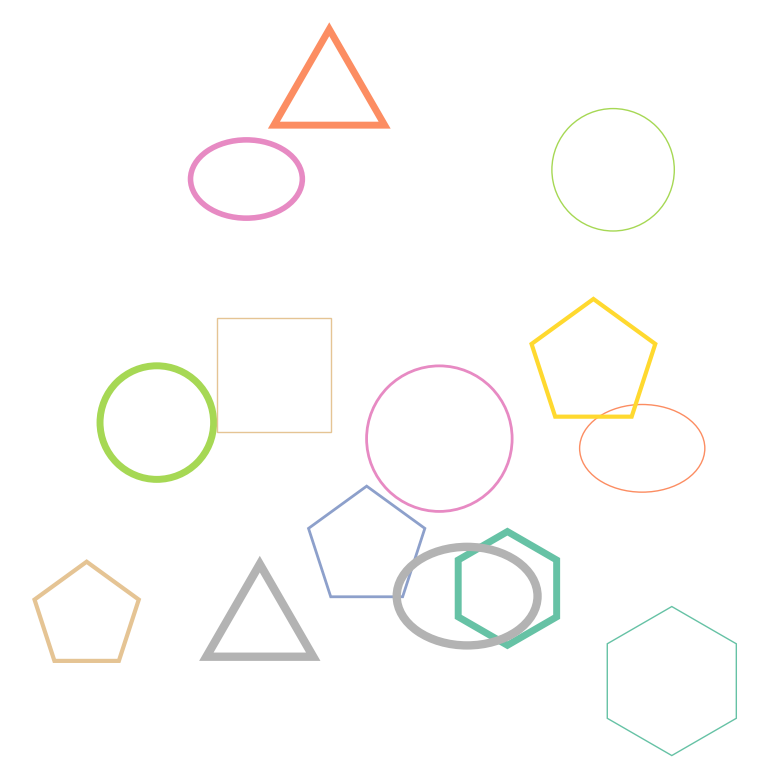[{"shape": "hexagon", "thickness": 0.5, "radius": 0.48, "center": [0.872, 0.116]}, {"shape": "hexagon", "thickness": 2.5, "radius": 0.37, "center": [0.659, 0.236]}, {"shape": "oval", "thickness": 0.5, "radius": 0.41, "center": [0.834, 0.418]}, {"shape": "triangle", "thickness": 2.5, "radius": 0.42, "center": [0.428, 0.879]}, {"shape": "pentagon", "thickness": 1, "radius": 0.4, "center": [0.476, 0.289]}, {"shape": "circle", "thickness": 1, "radius": 0.47, "center": [0.571, 0.43]}, {"shape": "oval", "thickness": 2, "radius": 0.36, "center": [0.32, 0.768]}, {"shape": "circle", "thickness": 0.5, "radius": 0.4, "center": [0.796, 0.779]}, {"shape": "circle", "thickness": 2.5, "radius": 0.37, "center": [0.204, 0.451]}, {"shape": "pentagon", "thickness": 1.5, "radius": 0.42, "center": [0.771, 0.527]}, {"shape": "square", "thickness": 0.5, "radius": 0.37, "center": [0.356, 0.513]}, {"shape": "pentagon", "thickness": 1.5, "radius": 0.36, "center": [0.113, 0.199]}, {"shape": "triangle", "thickness": 3, "radius": 0.4, "center": [0.337, 0.187]}, {"shape": "oval", "thickness": 3, "radius": 0.46, "center": [0.607, 0.226]}]